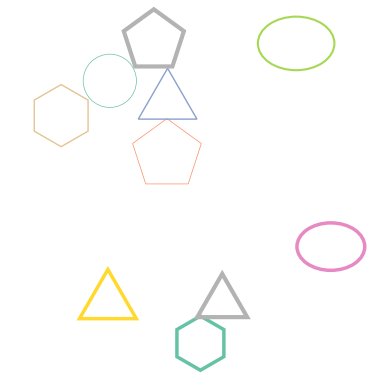[{"shape": "circle", "thickness": 0.5, "radius": 0.35, "center": [0.285, 0.79]}, {"shape": "hexagon", "thickness": 2.5, "radius": 0.35, "center": [0.521, 0.109]}, {"shape": "pentagon", "thickness": 0.5, "radius": 0.47, "center": [0.434, 0.598]}, {"shape": "triangle", "thickness": 1, "radius": 0.44, "center": [0.435, 0.735]}, {"shape": "oval", "thickness": 2.5, "radius": 0.44, "center": [0.859, 0.359]}, {"shape": "oval", "thickness": 1.5, "radius": 0.5, "center": [0.769, 0.887]}, {"shape": "triangle", "thickness": 2.5, "radius": 0.43, "center": [0.28, 0.215]}, {"shape": "hexagon", "thickness": 1, "radius": 0.4, "center": [0.159, 0.7]}, {"shape": "triangle", "thickness": 3, "radius": 0.37, "center": [0.577, 0.214]}, {"shape": "pentagon", "thickness": 3, "radius": 0.41, "center": [0.4, 0.894]}]